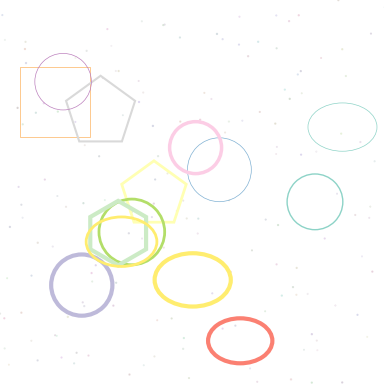[{"shape": "oval", "thickness": 0.5, "radius": 0.45, "center": [0.89, 0.67]}, {"shape": "circle", "thickness": 1, "radius": 0.36, "center": [0.818, 0.476]}, {"shape": "pentagon", "thickness": 2, "radius": 0.44, "center": [0.4, 0.494]}, {"shape": "circle", "thickness": 3, "radius": 0.4, "center": [0.212, 0.26]}, {"shape": "oval", "thickness": 3, "radius": 0.42, "center": [0.624, 0.115]}, {"shape": "circle", "thickness": 0.5, "radius": 0.41, "center": [0.57, 0.559]}, {"shape": "square", "thickness": 0.5, "radius": 0.46, "center": [0.143, 0.735]}, {"shape": "circle", "thickness": 2, "radius": 0.43, "center": [0.342, 0.398]}, {"shape": "circle", "thickness": 2.5, "radius": 0.34, "center": [0.508, 0.617]}, {"shape": "pentagon", "thickness": 1.5, "radius": 0.47, "center": [0.261, 0.709]}, {"shape": "circle", "thickness": 0.5, "radius": 0.37, "center": [0.164, 0.788]}, {"shape": "hexagon", "thickness": 3, "radius": 0.42, "center": [0.307, 0.395]}, {"shape": "oval", "thickness": 3, "radius": 0.49, "center": [0.501, 0.273]}, {"shape": "oval", "thickness": 2, "radius": 0.46, "center": [0.316, 0.372]}]